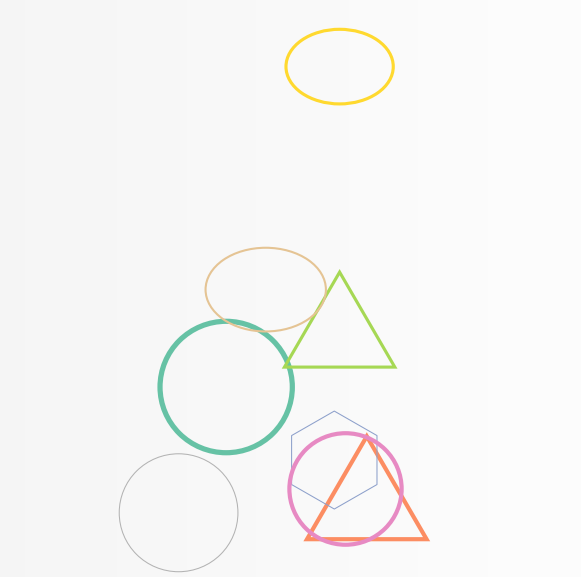[{"shape": "circle", "thickness": 2.5, "radius": 0.57, "center": [0.389, 0.329]}, {"shape": "triangle", "thickness": 2, "radius": 0.59, "center": [0.631, 0.125]}, {"shape": "hexagon", "thickness": 0.5, "radius": 0.42, "center": [0.575, 0.202]}, {"shape": "circle", "thickness": 2, "radius": 0.48, "center": [0.594, 0.152]}, {"shape": "triangle", "thickness": 1.5, "radius": 0.55, "center": [0.584, 0.418]}, {"shape": "oval", "thickness": 1.5, "radius": 0.46, "center": [0.584, 0.884]}, {"shape": "oval", "thickness": 1, "radius": 0.52, "center": [0.457, 0.498]}, {"shape": "circle", "thickness": 0.5, "radius": 0.51, "center": [0.307, 0.111]}]